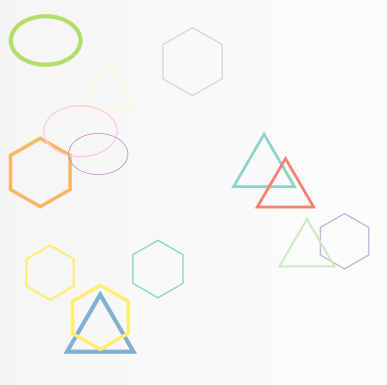[{"shape": "hexagon", "thickness": 1, "radius": 0.37, "center": [0.408, 0.301]}, {"shape": "triangle", "thickness": 2, "radius": 0.45, "center": [0.681, 0.561]}, {"shape": "triangle", "thickness": 0.5, "radius": 0.41, "center": [0.281, 0.759]}, {"shape": "hexagon", "thickness": 1, "radius": 0.36, "center": [0.889, 0.373]}, {"shape": "triangle", "thickness": 2, "radius": 0.42, "center": [0.737, 0.504]}, {"shape": "triangle", "thickness": 3, "radius": 0.5, "center": [0.259, 0.136]}, {"shape": "hexagon", "thickness": 2.5, "radius": 0.44, "center": [0.104, 0.552]}, {"shape": "oval", "thickness": 3, "radius": 0.45, "center": [0.118, 0.895]}, {"shape": "oval", "thickness": 1, "radius": 0.47, "center": [0.207, 0.659]}, {"shape": "hexagon", "thickness": 1, "radius": 0.44, "center": [0.497, 0.84]}, {"shape": "oval", "thickness": 0.5, "radius": 0.38, "center": [0.253, 0.6]}, {"shape": "triangle", "thickness": 1.5, "radius": 0.41, "center": [0.792, 0.349]}, {"shape": "hexagon", "thickness": 2.5, "radius": 0.42, "center": [0.259, 0.176]}, {"shape": "hexagon", "thickness": 1.5, "radius": 0.35, "center": [0.129, 0.292]}]